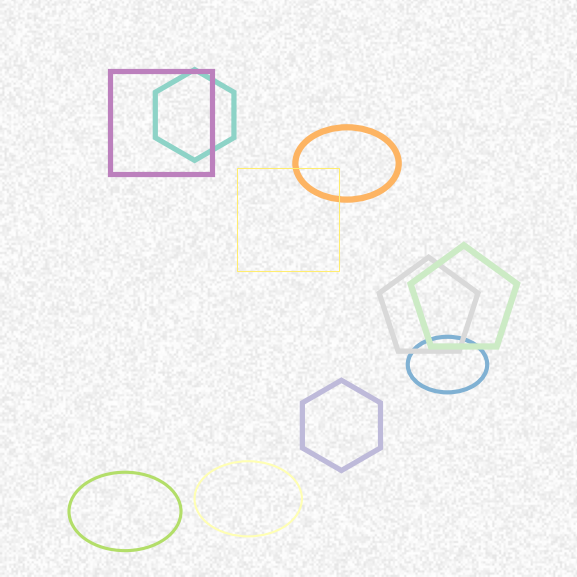[{"shape": "hexagon", "thickness": 2.5, "radius": 0.39, "center": [0.337, 0.8]}, {"shape": "oval", "thickness": 1, "radius": 0.46, "center": [0.43, 0.135]}, {"shape": "hexagon", "thickness": 2.5, "radius": 0.39, "center": [0.591, 0.263]}, {"shape": "oval", "thickness": 2, "radius": 0.34, "center": [0.775, 0.368]}, {"shape": "oval", "thickness": 3, "radius": 0.45, "center": [0.601, 0.716]}, {"shape": "oval", "thickness": 1.5, "radius": 0.48, "center": [0.216, 0.114]}, {"shape": "pentagon", "thickness": 2.5, "radius": 0.45, "center": [0.742, 0.464]}, {"shape": "square", "thickness": 2.5, "radius": 0.44, "center": [0.279, 0.787]}, {"shape": "pentagon", "thickness": 3, "radius": 0.48, "center": [0.803, 0.478]}, {"shape": "square", "thickness": 0.5, "radius": 0.44, "center": [0.499, 0.619]}]